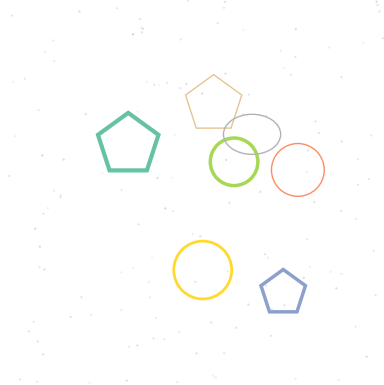[{"shape": "pentagon", "thickness": 3, "radius": 0.41, "center": [0.333, 0.624]}, {"shape": "circle", "thickness": 1, "radius": 0.34, "center": [0.774, 0.559]}, {"shape": "pentagon", "thickness": 2.5, "radius": 0.3, "center": [0.736, 0.239]}, {"shape": "circle", "thickness": 2.5, "radius": 0.31, "center": [0.608, 0.58]}, {"shape": "circle", "thickness": 2, "radius": 0.38, "center": [0.527, 0.299]}, {"shape": "pentagon", "thickness": 1, "radius": 0.38, "center": [0.555, 0.729]}, {"shape": "oval", "thickness": 1, "radius": 0.37, "center": [0.655, 0.651]}]